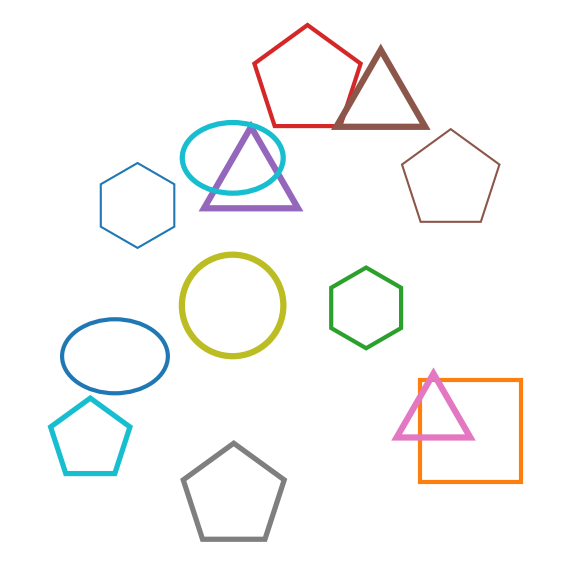[{"shape": "oval", "thickness": 2, "radius": 0.46, "center": [0.199, 0.382]}, {"shape": "hexagon", "thickness": 1, "radius": 0.37, "center": [0.238, 0.643]}, {"shape": "square", "thickness": 2, "radius": 0.44, "center": [0.815, 0.253]}, {"shape": "hexagon", "thickness": 2, "radius": 0.35, "center": [0.634, 0.466]}, {"shape": "pentagon", "thickness": 2, "radius": 0.48, "center": [0.532, 0.859]}, {"shape": "triangle", "thickness": 3, "radius": 0.47, "center": [0.435, 0.685]}, {"shape": "triangle", "thickness": 3, "radius": 0.44, "center": [0.659, 0.824]}, {"shape": "pentagon", "thickness": 1, "radius": 0.44, "center": [0.78, 0.687]}, {"shape": "triangle", "thickness": 3, "radius": 0.37, "center": [0.751, 0.278]}, {"shape": "pentagon", "thickness": 2.5, "radius": 0.46, "center": [0.405, 0.14]}, {"shape": "circle", "thickness": 3, "radius": 0.44, "center": [0.403, 0.47]}, {"shape": "oval", "thickness": 2.5, "radius": 0.44, "center": [0.403, 0.726]}, {"shape": "pentagon", "thickness": 2.5, "radius": 0.36, "center": [0.156, 0.238]}]